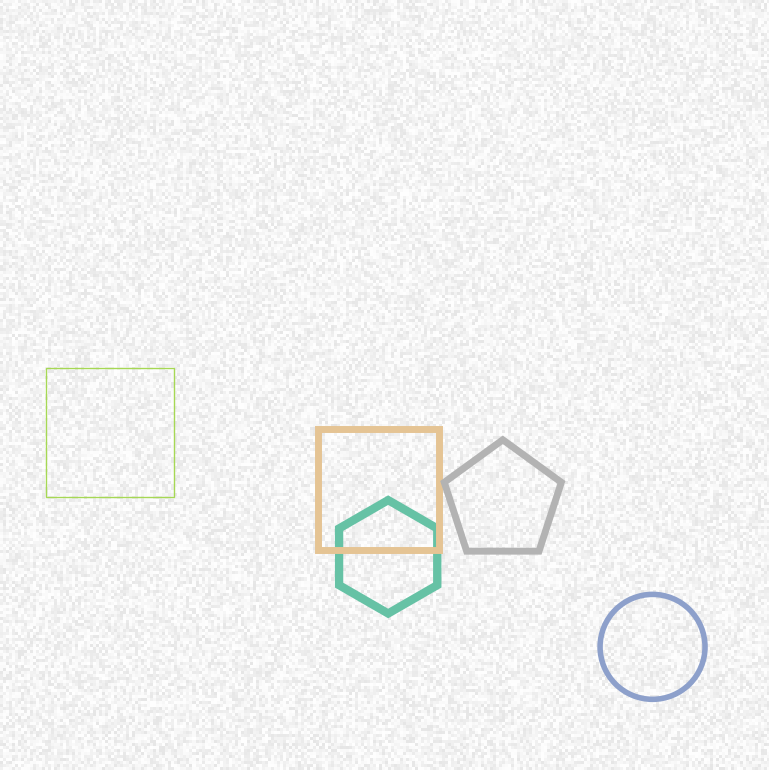[{"shape": "hexagon", "thickness": 3, "radius": 0.37, "center": [0.504, 0.277]}, {"shape": "circle", "thickness": 2, "radius": 0.34, "center": [0.847, 0.16]}, {"shape": "square", "thickness": 0.5, "radius": 0.42, "center": [0.143, 0.438]}, {"shape": "square", "thickness": 2.5, "radius": 0.39, "center": [0.491, 0.364]}, {"shape": "pentagon", "thickness": 2.5, "radius": 0.4, "center": [0.653, 0.349]}]